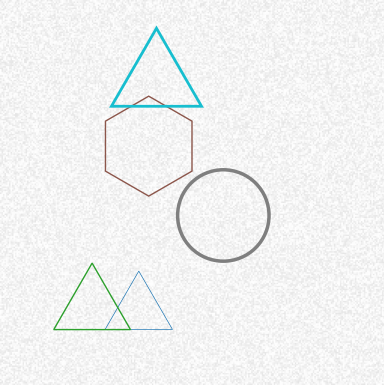[{"shape": "triangle", "thickness": 0.5, "radius": 0.51, "center": [0.36, 0.195]}, {"shape": "triangle", "thickness": 1, "radius": 0.58, "center": [0.239, 0.201]}, {"shape": "hexagon", "thickness": 1, "radius": 0.65, "center": [0.386, 0.62]}, {"shape": "circle", "thickness": 2.5, "radius": 0.59, "center": [0.58, 0.44]}, {"shape": "triangle", "thickness": 2, "radius": 0.68, "center": [0.406, 0.792]}]